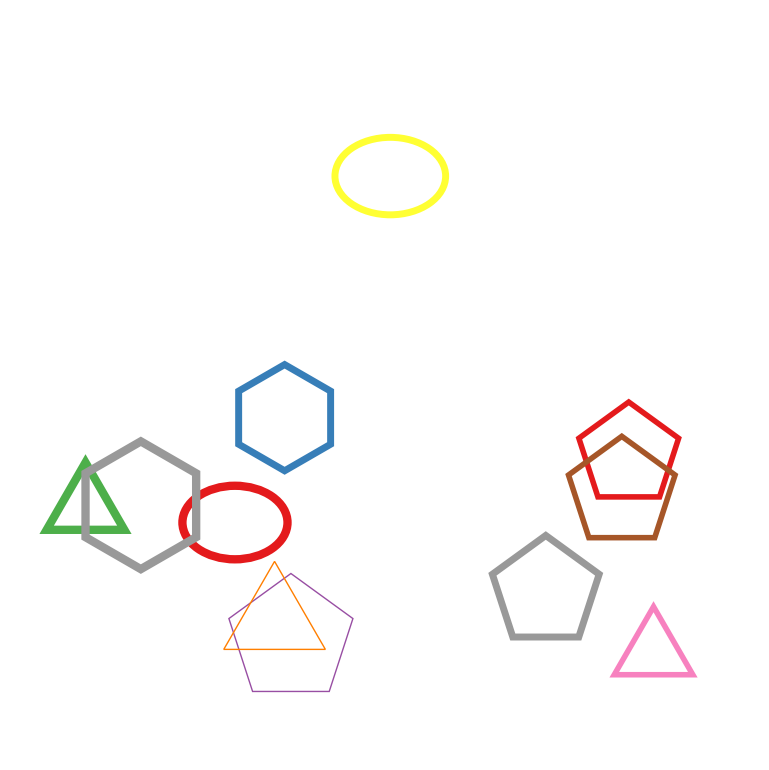[{"shape": "oval", "thickness": 3, "radius": 0.34, "center": [0.305, 0.321]}, {"shape": "pentagon", "thickness": 2, "radius": 0.34, "center": [0.817, 0.41]}, {"shape": "hexagon", "thickness": 2.5, "radius": 0.34, "center": [0.37, 0.458]}, {"shape": "triangle", "thickness": 3, "radius": 0.29, "center": [0.111, 0.341]}, {"shape": "pentagon", "thickness": 0.5, "radius": 0.42, "center": [0.378, 0.171]}, {"shape": "triangle", "thickness": 0.5, "radius": 0.38, "center": [0.357, 0.195]}, {"shape": "oval", "thickness": 2.5, "radius": 0.36, "center": [0.507, 0.771]}, {"shape": "pentagon", "thickness": 2, "radius": 0.36, "center": [0.808, 0.361]}, {"shape": "triangle", "thickness": 2, "radius": 0.29, "center": [0.849, 0.153]}, {"shape": "hexagon", "thickness": 3, "radius": 0.41, "center": [0.183, 0.344]}, {"shape": "pentagon", "thickness": 2.5, "radius": 0.36, "center": [0.709, 0.232]}]